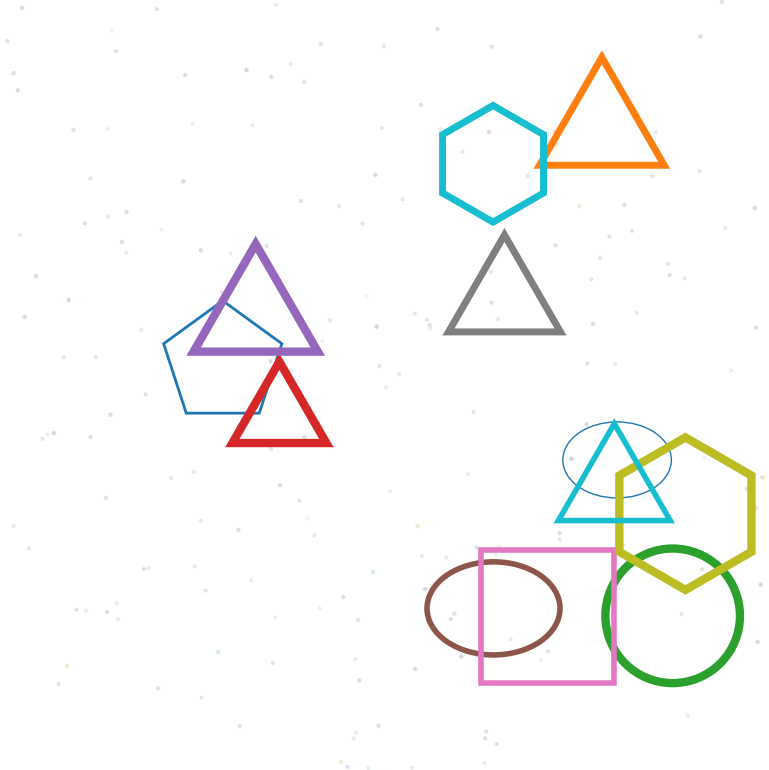[{"shape": "pentagon", "thickness": 1, "radius": 0.4, "center": [0.289, 0.529]}, {"shape": "oval", "thickness": 0.5, "radius": 0.35, "center": [0.801, 0.403]}, {"shape": "triangle", "thickness": 2.5, "radius": 0.47, "center": [0.782, 0.832]}, {"shape": "circle", "thickness": 3, "radius": 0.44, "center": [0.874, 0.2]}, {"shape": "triangle", "thickness": 3, "radius": 0.35, "center": [0.363, 0.46]}, {"shape": "triangle", "thickness": 3, "radius": 0.47, "center": [0.332, 0.59]}, {"shape": "oval", "thickness": 2, "radius": 0.43, "center": [0.641, 0.21]}, {"shape": "square", "thickness": 2, "radius": 0.43, "center": [0.712, 0.2]}, {"shape": "triangle", "thickness": 2.5, "radius": 0.42, "center": [0.655, 0.611]}, {"shape": "hexagon", "thickness": 3, "radius": 0.5, "center": [0.89, 0.333]}, {"shape": "triangle", "thickness": 2, "radius": 0.42, "center": [0.798, 0.366]}, {"shape": "hexagon", "thickness": 2.5, "radius": 0.38, "center": [0.64, 0.787]}]